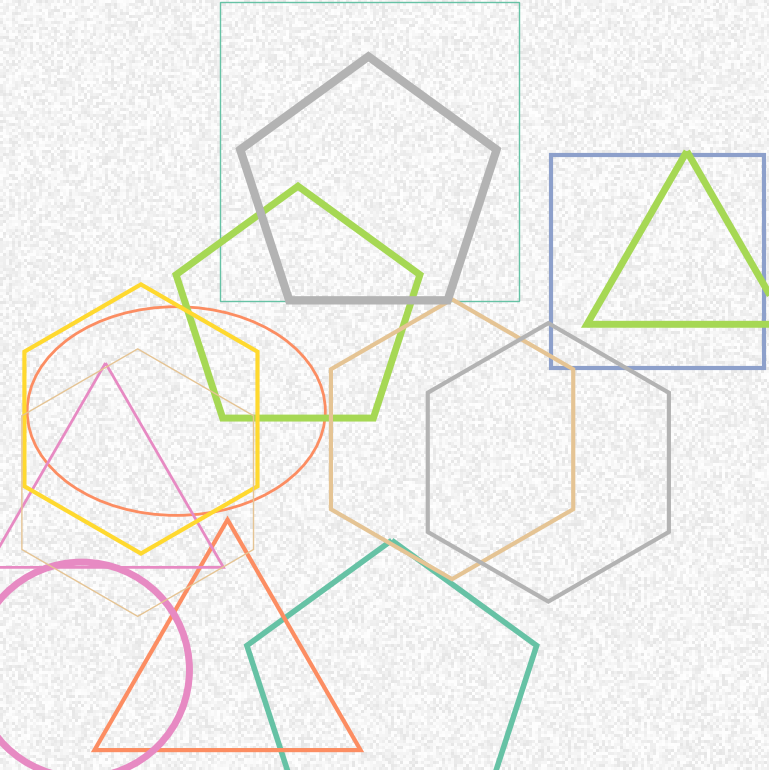[{"shape": "square", "thickness": 0.5, "radius": 0.97, "center": [0.48, 0.803]}, {"shape": "pentagon", "thickness": 2, "radius": 0.99, "center": [0.509, 0.1]}, {"shape": "oval", "thickness": 1, "radius": 0.97, "center": [0.229, 0.466]}, {"shape": "triangle", "thickness": 1.5, "radius": 1.0, "center": [0.295, 0.126]}, {"shape": "square", "thickness": 1.5, "radius": 0.69, "center": [0.854, 0.66]}, {"shape": "triangle", "thickness": 1, "radius": 0.88, "center": [0.137, 0.352]}, {"shape": "circle", "thickness": 2.5, "radius": 0.7, "center": [0.106, 0.13]}, {"shape": "pentagon", "thickness": 2.5, "radius": 0.83, "center": [0.387, 0.592]}, {"shape": "triangle", "thickness": 2.5, "radius": 0.75, "center": [0.892, 0.654]}, {"shape": "hexagon", "thickness": 1.5, "radius": 0.87, "center": [0.183, 0.456]}, {"shape": "hexagon", "thickness": 1.5, "radius": 0.91, "center": [0.587, 0.43]}, {"shape": "hexagon", "thickness": 0.5, "radius": 0.87, "center": [0.179, 0.373]}, {"shape": "hexagon", "thickness": 1.5, "radius": 0.9, "center": [0.712, 0.4]}, {"shape": "pentagon", "thickness": 3, "radius": 0.88, "center": [0.478, 0.752]}]